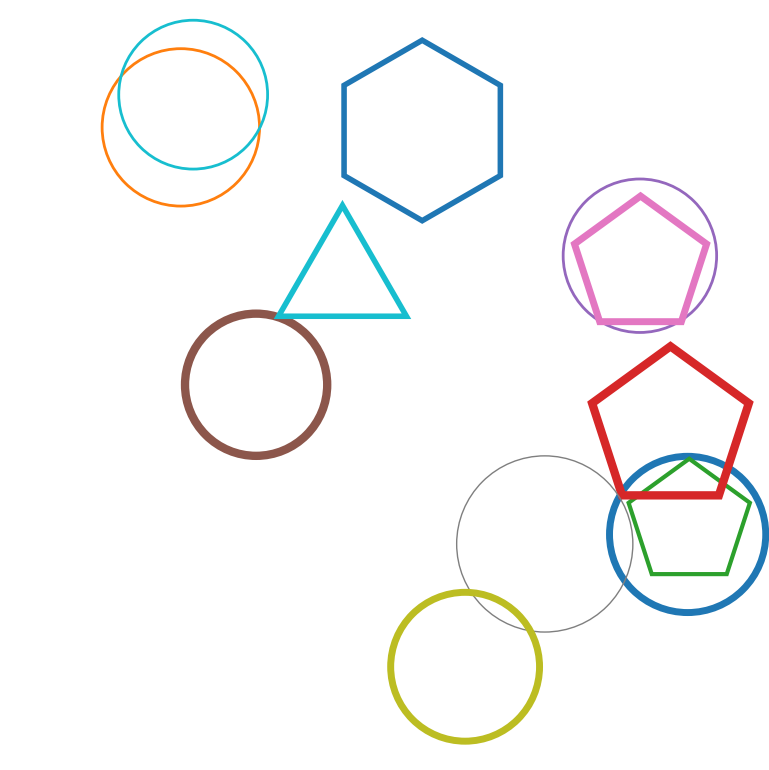[{"shape": "hexagon", "thickness": 2, "radius": 0.59, "center": [0.548, 0.831]}, {"shape": "circle", "thickness": 2.5, "radius": 0.51, "center": [0.893, 0.306]}, {"shape": "circle", "thickness": 1, "radius": 0.51, "center": [0.235, 0.835]}, {"shape": "pentagon", "thickness": 1.5, "radius": 0.41, "center": [0.895, 0.321]}, {"shape": "pentagon", "thickness": 3, "radius": 0.54, "center": [0.871, 0.443]}, {"shape": "circle", "thickness": 1, "radius": 0.5, "center": [0.831, 0.668]}, {"shape": "circle", "thickness": 3, "radius": 0.46, "center": [0.333, 0.5]}, {"shape": "pentagon", "thickness": 2.5, "radius": 0.45, "center": [0.832, 0.655]}, {"shape": "circle", "thickness": 0.5, "radius": 0.57, "center": [0.707, 0.294]}, {"shape": "circle", "thickness": 2.5, "radius": 0.48, "center": [0.604, 0.134]}, {"shape": "circle", "thickness": 1, "radius": 0.48, "center": [0.251, 0.877]}, {"shape": "triangle", "thickness": 2, "radius": 0.48, "center": [0.445, 0.637]}]